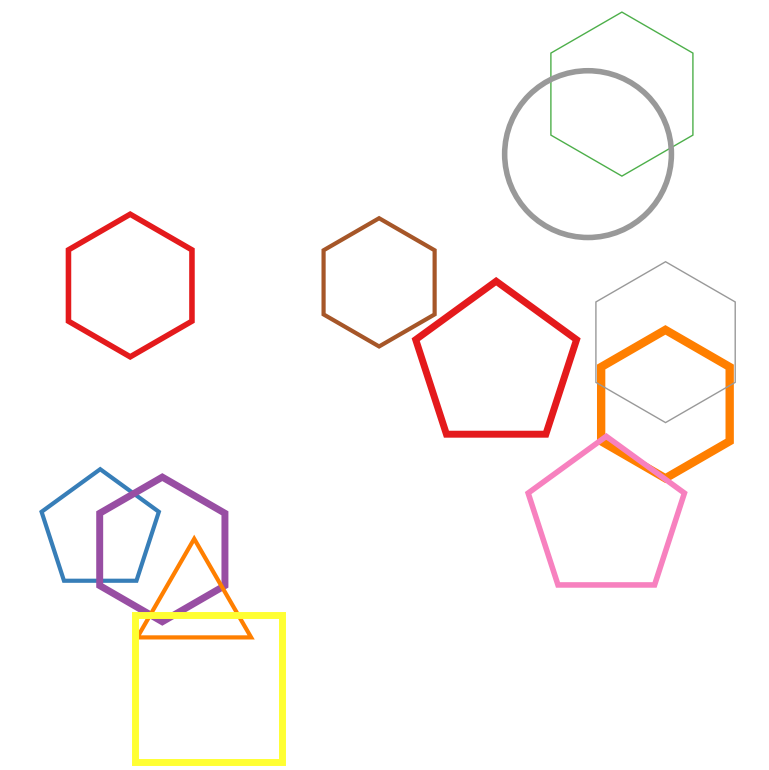[{"shape": "hexagon", "thickness": 2, "radius": 0.46, "center": [0.169, 0.629]}, {"shape": "pentagon", "thickness": 2.5, "radius": 0.55, "center": [0.644, 0.525]}, {"shape": "pentagon", "thickness": 1.5, "radius": 0.4, "center": [0.13, 0.311]}, {"shape": "hexagon", "thickness": 0.5, "radius": 0.53, "center": [0.808, 0.878]}, {"shape": "hexagon", "thickness": 2.5, "radius": 0.47, "center": [0.211, 0.286]}, {"shape": "hexagon", "thickness": 3, "radius": 0.48, "center": [0.864, 0.475]}, {"shape": "triangle", "thickness": 1.5, "radius": 0.43, "center": [0.252, 0.215]}, {"shape": "square", "thickness": 2.5, "radius": 0.48, "center": [0.271, 0.106]}, {"shape": "hexagon", "thickness": 1.5, "radius": 0.42, "center": [0.492, 0.633]}, {"shape": "pentagon", "thickness": 2, "radius": 0.53, "center": [0.787, 0.327]}, {"shape": "hexagon", "thickness": 0.5, "radius": 0.52, "center": [0.864, 0.556]}, {"shape": "circle", "thickness": 2, "radius": 0.54, "center": [0.764, 0.8]}]